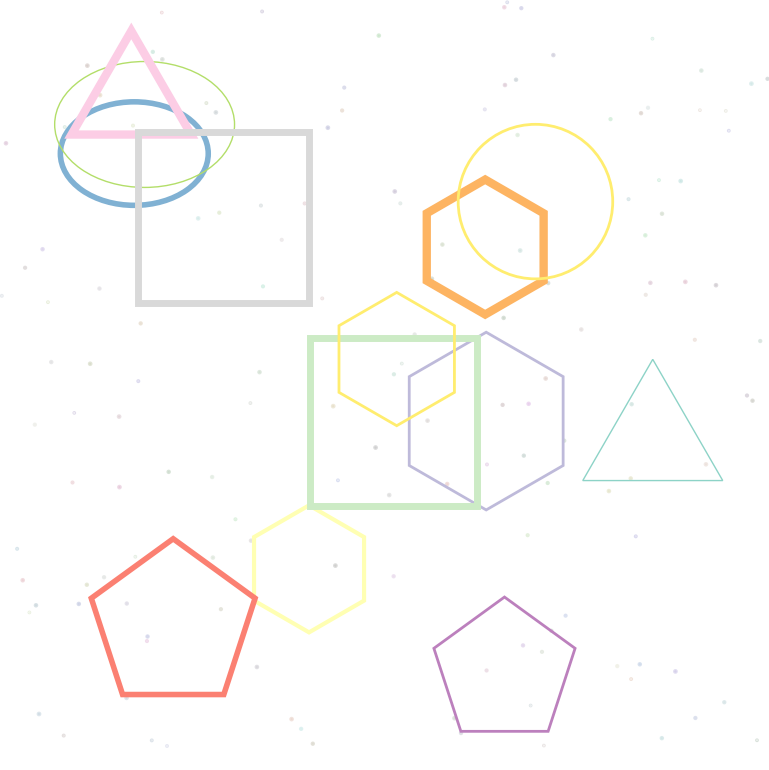[{"shape": "triangle", "thickness": 0.5, "radius": 0.52, "center": [0.848, 0.428]}, {"shape": "hexagon", "thickness": 1.5, "radius": 0.41, "center": [0.401, 0.261]}, {"shape": "hexagon", "thickness": 1, "radius": 0.58, "center": [0.631, 0.453]}, {"shape": "pentagon", "thickness": 2, "radius": 0.56, "center": [0.225, 0.188]}, {"shape": "oval", "thickness": 2, "radius": 0.48, "center": [0.174, 0.801]}, {"shape": "hexagon", "thickness": 3, "radius": 0.44, "center": [0.63, 0.679]}, {"shape": "oval", "thickness": 0.5, "radius": 0.58, "center": [0.188, 0.838]}, {"shape": "triangle", "thickness": 3, "radius": 0.45, "center": [0.171, 0.87]}, {"shape": "square", "thickness": 2.5, "radius": 0.55, "center": [0.29, 0.718]}, {"shape": "pentagon", "thickness": 1, "radius": 0.48, "center": [0.655, 0.128]}, {"shape": "square", "thickness": 2.5, "radius": 0.54, "center": [0.511, 0.452]}, {"shape": "circle", "thickness": 1, "radius": 0.5, "center": [0.695, 0.738]}, {"shape": "hexagon", "thickness": 1, "radius": 0.43, "center": [0.515, 0.534]}]